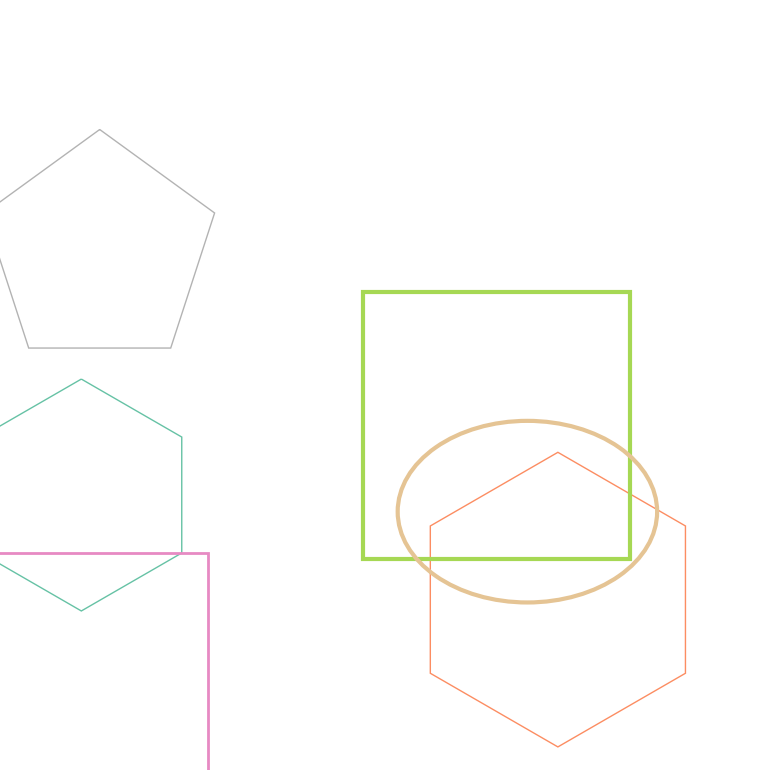[{"shape": "hexagon", "thickness": 0.5, "radius": 0.75, "center": [0.106, 0.357]}, {"shape": "hexagon", "thickness": 0.5, "radius": 0.96, "center": [0.725, 0.221]}, {"shape": "square", "thickness": 1, "radius": 0.83, "center": [0.104, 0.116]}, {"shape": "square", "thickness": 1.5, "radius": 0.86, "center": [0.645, 0.447]}, {"shape": "oval", "thickness": 1.5, "radius": 0.84, "center": [0.685, 0.336]}, {"shape": "pentagon", "thickness": 0.5, "radius": 0.78, "center": [0.129, 0.675]}]